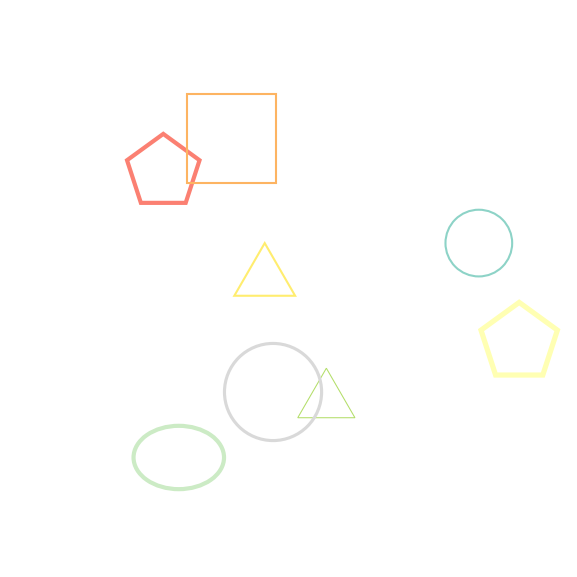[{"shape": "circle", "thickness": 1, "radius": 0.29, "center": [0.829, 0.578]}, {"shape": "pentagon", "thickness": 2.5, "radius": 0.35, "center": [0.899, 0.406]}, {"shape": "pentagon", "thickness": 2, "radius": 0.33, "center": [0.283, 0.701]}, {"shape": "square", "thickness": 1, "radius": 0.38, "center": [0.401, 0.76]}, {"shape": "triangle", "thickness": 0.5, "radius": 0.29, "center": [0.565, 0.304]}, {"shape": "circle", "thickness": 1.5, "radius": 0.42, "center": [0.473, 0.32]}, {"shape": "oval", "thickness": 2, "radius": 0.39, "center": [0.31, 0.207]}, {"shape": "triangle", "thickness": 1, "radius": 0.3, "center": [0.458, 0.517]}]